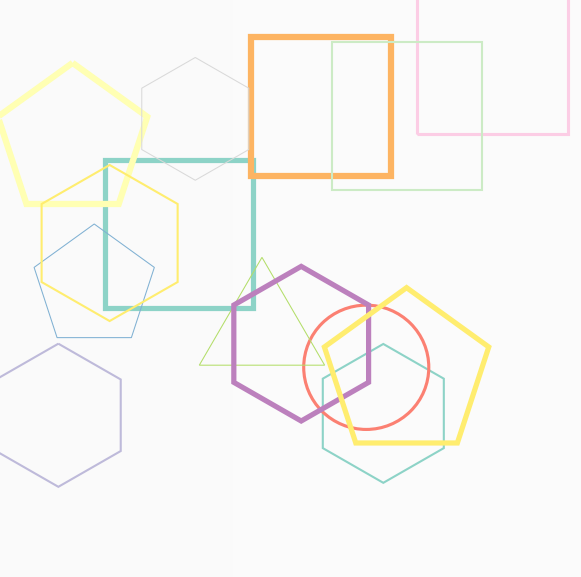[{"shape": "square", "thickness": 2.5, "radius": 0.64, "center": [0.308, 0.594]}, {"shape": "hexagon", "thickness": 1, "radius": 0.6, "center": [0.659, 0.283]}, {"shape": "pentagon", "thickness": 3, "radius": 0.68, "center": [0.125, 0.755]}, {"shape": "hexagon", "thickness": 1, "radius": 0.62, "center": [0.1, 0.28]}, {"shape": "circle", "thickness": 1.5, "radius": 0.54, "center": [0.63, 0.363]}, {"shape": "pentagon", "thickness": 0.5, "radius": 0.54, "center": [0.162, 0.502]}, {"shape": "square", "thickness": 3, "radius": 0.6, "center": [0.553, 0.815]}, {"shape": "triangle", "thickness": 0.5, "radius": 0.62, "center": [0.451, 0.429]}, {"shape": "square", "thickness": 1.5, "radius": 0.65, "center": [0.847, 0.898]}, {"shape": "hexagon", "thickness": 0.5, "radius": 0.53, "center": [0.336, 0.793]}, {"shape": "hexagon", "thickness": 2.5, "radius": 0.67, "center": [0.518, 0.404]}, {"shape": "square", "thickness": 1, "radius": 0.64, "center": [0.7, 0.798]}, {"shape": "hexagon", "thickness": 1, "radius": 0.68, "center": [0.189, 0.578]}, {"shape": "pentagon", "thickness": 2.5, "radius": 0.74, "center": [0.699, 0.352]}]